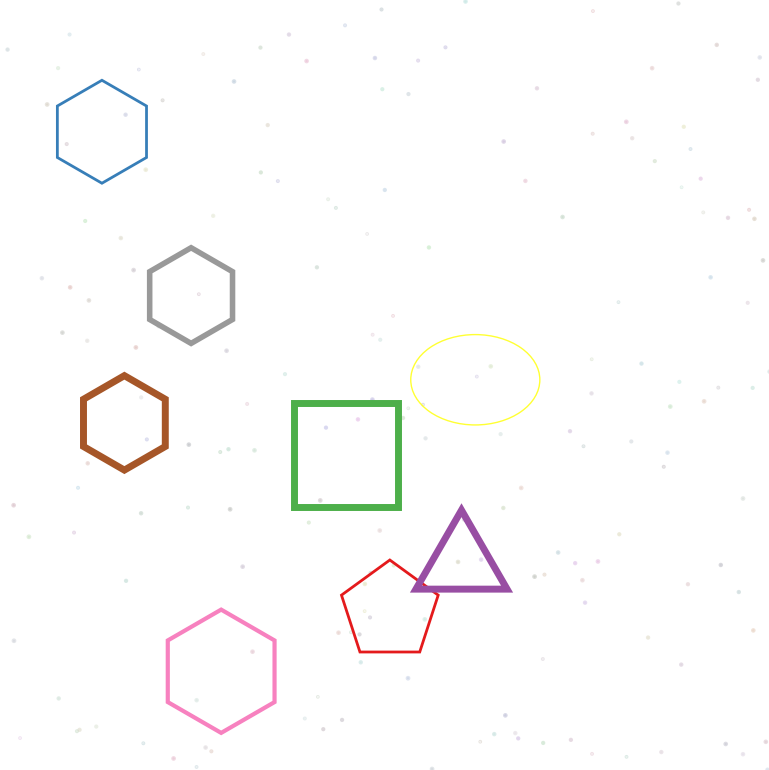[{"shape": "pentagon", "thickness": 1, "radius": 0.33, "center": [0.506, 0.207]}, {"shape": "hexagon", "thickness": 1, "radius": 0.33, "center": [0.132, 0.829]}, {"shape": "square", "thickness": 2.5, "radius": 0.34, "center": [0.449, 0.409]}, {"shape": "triangle", "thickness": 2.5, "radius": 0.34, "center": [0.599, 0.269]}, {"shape": "oval", "thickness": 0.5, "radius": 0.42, "center": [0.617, 0.507]}, {"shape": "hexagon", "thickness": 2.5, "radius": 0.31, "center": [0.162, 0.451]}, {"shape": "hexagon", "thickness": 1.5, "radius": 0.4, "center": [0.287, 0.128]}, {"shape": "hexagon", "thickness": 2, "radius": 0.31, "center": [0.248, 0.616]}]